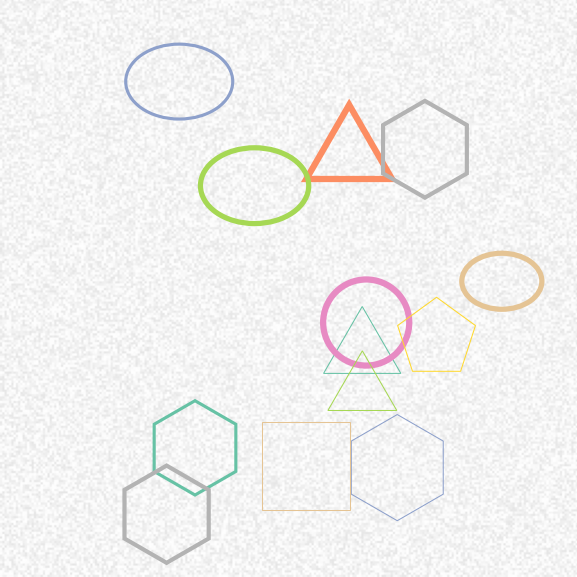[{"shape": "triangle", "thickness": 0.5, "radius": 0.39, "center": [0.627, 0.391]}, {"shape": "hexagon", "thickness": 1.5, "radius": 0.41, "center": [0.338, 0.224]}, {"shape": "triangle", "thickness": 3, "radius": 0.43, "center": [0.605, 0.732]}, {"shape": "oval", "thickness": 1.5, "radius": 0.46, "center": [0.31, 0.858]}, {"shape": "hexagon", "thickness": 0.5, "radius": 0.46, "center": [0.688, 0.189]}, {"shape": "circle", "thickness": 3, "radius": 0.37, "center": [0.634, 0.441]}, {"shape": "triangle", "thickness": 0.5, "radius": 0.34, "center": [0.627, 0.323]}, {"shape": "oval", "thickness": 2.5, "radius": 0.47, "center": [0.441, 0.678]}, {"shape": "pentagon", "thickness": 0.5, "radius": 0.35, "center": [0.756, 0.414]}, {"shape": "oval", "thickness": 2.5, "radius": 0.35, "center": [0.869, 0.512]}, {"shape": "square", "thickness": 0.5, "radius": 0.38, "center": [0.53, 0.192]}, {"shape": "hexagon", "thickness": 2, "radius": 0.42, "center": [0.288, 0.109]}, {"shape": "hexagon", "thickness": 2, "radius": 0.42, "center": [0.736, 0.741]}]